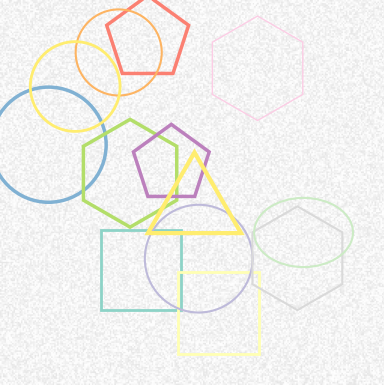[{"shape": "square", "thickness": 2, "radius": 0.52, "center": [0.367, 0.298]}, {"shape": "square", "thickness": 2, "radius": 0.53, "center": [0.568, 0.187]}, {"shape": "circle", "thickness": 1.5, "radius": 0.7, "center": [0.516, 0.328]}, {"shape": "pentagon", "thickness": 2.5, "radius": 0.56, "center": [0.384, 0.9]}, {"shape": "circle", "thickness": 2.5, "radius": 0.75, "center": [0.126, 0.624]}, {"shape": "circle", "thickness": 1.5, "radius": 0.56, "center": [0.308, 0.864]}, {"shape": "hexagon", "thickness": 2.5, "radius": 0.7, "center": [0.338, 0.55]}, {"shape": "hexagon", "thickness": 1, "radius": 0.68, "center": [0.669, 0.823]}, {"shape": "hexagon", "thickness": 1.5, "radius": 0.67, "center": [0.772, 0.329]}, {"shape": "pentagon", "thickness": 2.5, "radius": 0.52, "center": [0.445, 0.574]}, {"shape": "oval", "thickness": 1.5, "radius": 0.64, "center": [0.788, 0.396]}, {"shape": "circle", "thickness": 2, "radius": 0.58, "center": [0.195, 0.775]}, {"shape": "triangle", "thickness": 3, "radius": 0.7, "center": [0.505, 0.464]}]